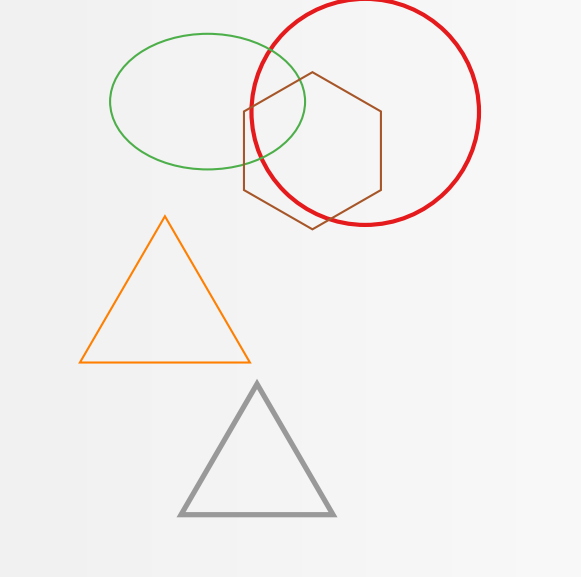[{"shape": "circle", "thickness": 2, "radius": 0.98, "center": [0.628, 0.805]}, {"shape": "oval", "thickness": 1, "radius": 0.84, "center": [0.357, 0.823]}, {"shape": "triangle", "thickness": 1, "radius": 0.84, "center": [0.284, 0.456]}, {"shape": "hexagon", "thickness": 1, "radius": 0.68, "center": [0.538, 0.738]}, {"shape": "triangle", "thickness": 2.5, "radius": 0.75, "center": [0.442, 0.183]}]